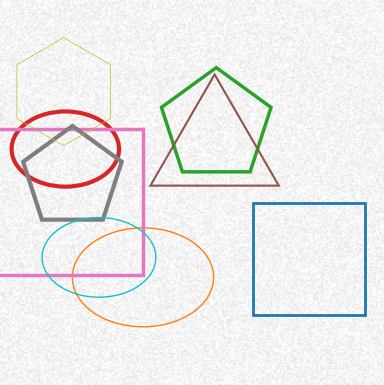[{"shape": "square", "thickness": 2, "radius": 0.73, "center": [0.803, 0.326]}, {"shape": "oval", "thickness": 1, "radius": 0.92, "center": [0.371, 0.28]}, {"shape": "pentagon", "thickness": 2.5, "radius": 0.75, "center": [0.562, 0.675]}, {"shape": "oval", "thickness": 3, "radius": 0.7, "center": [0.17, 0.613]}, {"shape": "triangle", "thickness": 1.5, "radius": 0.96, "center": [0.557, 0.614]}, {"shape": "square", "thickness": 2.5, "radius": 0.95, "center": [0.183, 0.475]}, {"shape": "pentagon", "thickness": 3, "radius": 0.67, "center": [0.188, 0.538]}, {"shape": "hexagon", "thickness": 0.5, "radius": 0.7, "center": [0.165, 0.762]}, {"shape": "oval", "thickness": 1, "radius": 0.74, "center": [0.257, 0.331]}]